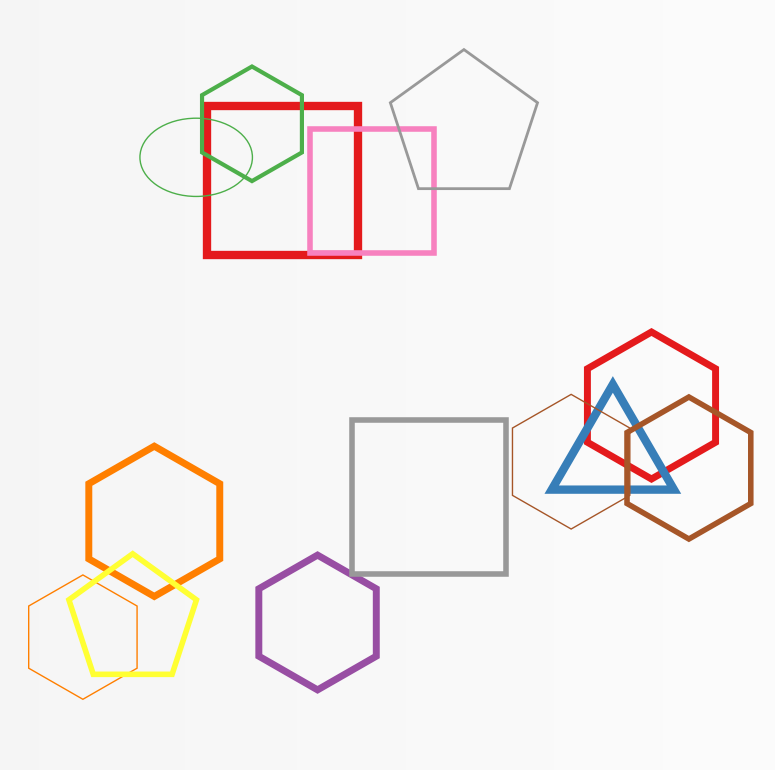[{"shape": "hexagon", "thickness": 2.5, "radius": 0.48, "center": [0.841, 0.473]}, {"shape": "square", "thickness": 3, "radius": 0.49, "center": [0.365, 0.765]}, {"shape": "triangle", "thickness": 3, "radius": 0.46, "center": [0.791, 0.41]}, {"shape": "hexagon", "thickness": 1.5, "radius": 0.37, "center": [0.325, 0.839]}, {"shape": "oval", "thickness": 0.5, "radius": 0.36, "center": [0.253, 0.796]}, {"shape": "hexagon", "thickness": 2.5, "radius": 0.44, "center": [0.41, 0.192]}, {"shape": "hexagon", "thickness": 2.5, "radius": 0.49, "center": [0.199, 0.323]}, {"shape": "hexagon", "thickness": 0.5, "radius": 0.4, "center": [0.107, 0.173]}, {"shape": "pentagon", "thickness": 2, "radius": 0.43, "center": [0.171, 0.194]}, {"shape": "hexagon", "thickness": 0.5, "radius": 0.44, "center": [0.737, 0.4]}, {"shape": "hexagon", "thickness": 2, "radius": 0.46, "center": [0.889, 0.392]}, {"shape": "square", "thickness": 2, "radius": 0.4, "center": [0.48, 0.752]}, {"shape": "pentagon", "thickness": 1, "radius": 0.5, "center": [0.599, 0.836]}, {"shape": "square", "thickness": 2, "radius": 0.5, "center": [0.554, 0.355]}]